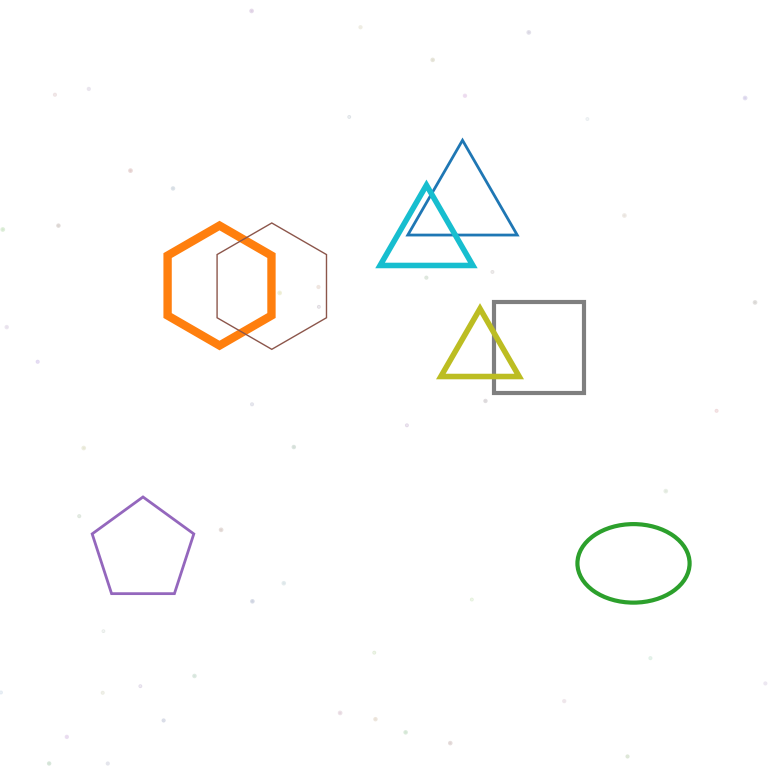[{"shape": "triangle", "thickness": 1, "radius": 0.41, "center": [0.601, 0.736]}, {"shape": "hexagon", "thickness": 3, "radius": 0.39, "center": [0.285, 0.629]}, {"shape": "oval", "thickness": 1.5, "radius": 0.36, "center": [0.823, 0.268]}, {"shape": "pentagon", "thickness": 1, "radius": 0.35, "center": [0.186, 0.285]}, {"shape": "hexagon", "thickness": 0.5, "radius": 0.41, "center": [0.353, 0.628]}, {"shape": "square", "thickness": 1.5, "radius": 0.29, "center": [0.7, 0.549]}, {"shape": "triangle", "thickness": 2, "radius": 0.29, "center": [0.623, 0.54]}, {"shape": "triangle", "thickness": 2, "radius": 0.35, "center": [0.554, 0.69]}]